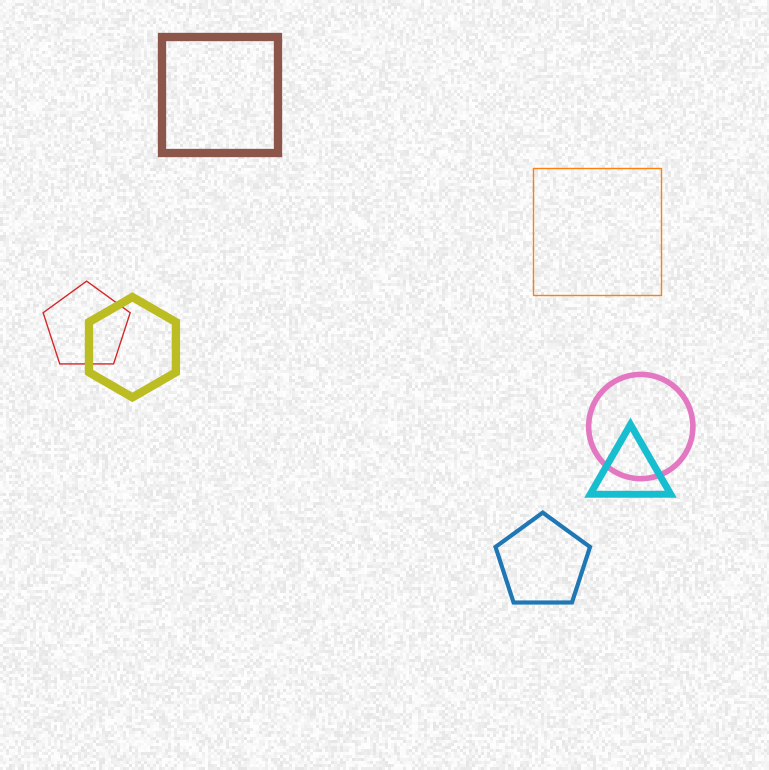[{"shape": "pentagon", "thickness": 1.5, "radius": 0.32, "center": [0.705, 0.27]}, {"shape": "square", "thickness": 0.5, "radius": 0.41, "center": [0.775, 0.699]}, {"shape": "pentagon", "thickness": 0.5, "radius": 0.3, "center": [0.113, 0.575]}, {"shape": "square", "thickness": 3, "radius": 0.38, "center": [0.285, 0.877]}, {"shape": "circle", "thickness": 2, "radius": 0.34, "center": [0.832, 0.446]}, {"shape": "hexagon", "thickness": 3, "radius": 0.33, "center": [0.172, 0.549]}, {"shape": "triangle", "thickness": 2.5, "radius": 0.3, "center": [0.819, 0.388]}]